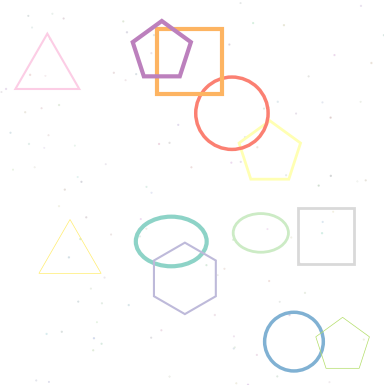[{"shape": "oval", "thickness": 3, "radius": 0.46, "center": [0.445, 0.373]}, {"shape": "pentagon", "thickness": 2, "radius": 0.42, "center": [0.701, 0.602]}, {"shape": "hexagon", "thickness": 1.5, "radius": 0.46, "center": [0.48, 0.277]}, {"shape": "circle", "thickness": 2.5, "radius": 0.47, "center": [0.602, 0.706]}, {"shape": "circle", "thickness": 2.5, "radius": 0.38, "center": [0.764, 0.113]}, {"shape": "square", "thickness": 3, "radius": 0.42, "center": [0.493, 0.84]}, {"shape": "pentagon", "thickness": 0.5, "radius": 0.37, "center": [0.89, 0.103]}, {"shape": "triangle", "thickness": 1.5, "radius": 0.48, "center": [0.123, 0.817]}, {"shape": "square", "thickness": 2, "radius": 0.36, "center": [0.848, 0.387]}, {"shape": "pentagon", "thickness": 3, "radius": 0.4, "center": [0.42, 0.866]}, {"shape": "oval", "thickness": 2, "radius": 0.36, "center": [0.677, 0.395]}, {"shape": "triangle", "thickness": 0.5, "radius": 0.47, "center": [0.182, 0.337]}]